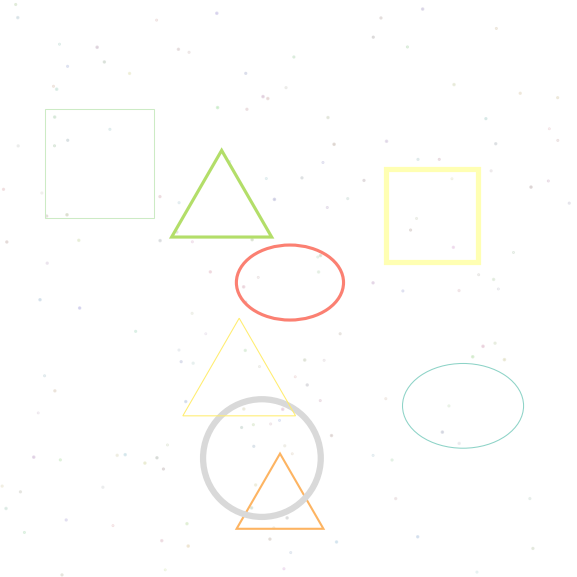[{"shape": "oval", "thickness": 0.5, "radius": 0.52, "center": [0.802, 0.296]}, {"shape": "square", "thickness": 2.5, "radius": 0.4, "center": [0.748, 0.626]}, {"shape": "oval", "thickness": 1.5, "radius": 0.46, "center": [0.502, 0.51]}, {"shape": "triangle", "thickness": 1, "radius": 0.43, "center": [0.485, 0.127]}, {"shape": "triangle", "thickness": 1.5, "radius": 0.5, "center": [0.384, 0.639]}, {"shape": "circle", "thickness": 3, "radius": 0.51, "center": [0.454, 0.206]}, {"shape": "square", "thickness": 0.5, "radius": 0.47, "center": [0.172, 0.716]}, {"shape": "triangle", "thickness": 0.5, "radius": 0.56, "center": [0.414, 0.335]}]